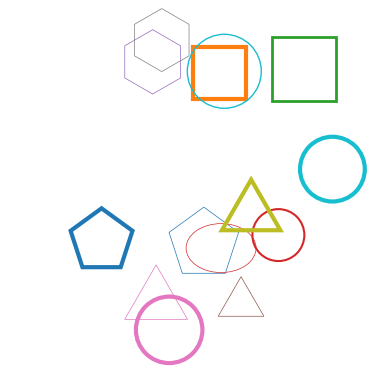[{"shape": "pentagon", "thickness": 0.5, "radius": 0.47, "center": [0.529, 0.367]}, {"shape": "pentagon", "thickness": 3, "radius": 0.42, "center": [0.264, 0.374]}, {"shape": "square", "thickness": 3, "radius": 0.34, "center": [0.57, 0.81]}, {"shape": "square", "thickness": 2, "radius": 0.42, "center": [0.789, 0.82]}, {"shape": "circle", "thickness": 1.5, "radius": 0.34, "center": [0.723, 0.389]}, {"shape": "oval", "thickness": 0.5, "radius": 0.45, "center": [0.574, 0.356]}, {"shape": "hexagon", "thickness": 0.5, "radius": 0.42, "center": [0.396, 0.839]}, {"shape": "triangle", "thickness": 0.5, "radius": 0.34, "center": [0.626, 0.213]}, {"shape": "triangle", "thickness": 0.5, "radius": 0.47, "center": [0.406, 0.218]}, {"shape": "circle", "thickness": 3, "radius": 0.43, "center": [0.439, 0.143]}, {"shape": "hexagon", "thickness": 0.5, "radius": 0.41, "center": [0.42, 0.896]}, {"shape": "triangle", "thickness": 3, "radius": 0.44, "center": [0.652, 0.446]}, {"shape": "circle", "thickness": 3, "radius": 0.42, "center": [0.863, 0.561]}, {"shape": "circle", "thickness": 1, "radius": 0.48, "center": [0.583, 0.815]}]